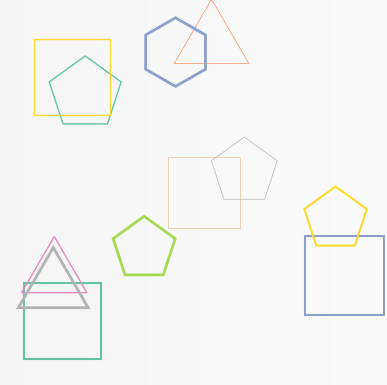[{"shape": "pentagon", "thickness": 1, "radius": 0.49, "center": [0.22, 0.757]}, {"shape": "square", "thickness": 1.5, "radius": 0.5, "center": [0.16, 0.166]}, {"shape": "triangle", "thickness": 0.5, "radius": 0.56, "center": [0.546, 0.891]}, {"shape": "square", "thickness": 1.5, "radius": 0.51, "center": [0.889, 0.284]}, {"shape": "hexagon", "thickness": 2, "radius": 0.45, "center": [0.453, 0.865]}, {"shape": "triangle", "thickness": 1, "radius": 0.49, "center": [0.14, 0.288]}, {"shape": "pentagon", "thickness": 2, "radius": 0.42, "center": [0.372, 0.354]}, {"shape": "square", "thickness": 1, "radius": 0.49, "center": [0.186, 0.8]}, {"shape": "pentagon", "thickness": 1.5, "radius": 0.42, "center": [0.866, 0.431]}, {"shape": "square", "thickness": 0.5, "radius": 0.46, "center": [0.526, 0.499]}, {"shape": "pentagon", "thickness": 0.5, "radius": 0.45, "center": [0.63, 0.555]}, {"shape": "triangle", "thickness": 2, "radius": 0.52, "center": [0.138, 0.253]}]